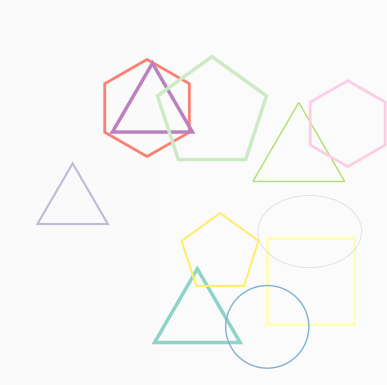[{"shape": "triangle", "thickness": 2.5, "radius": 0.64, "center": [0.509, 0.174]}, {"shape": "square", "thickness": 2, "radius": 0.56, "center": [0.8, 0.27]}, {"shape": "triangle", "thickness": 1.5, "radius": 0.53, "center": [0.188, 0.471]}, {"shape": "hexagon", "thickness": 2, "radius": 0.63, "center": [0.379, 0.72]}, {"shape": "circle", "thickness": 1, "radius": 0.54, "center": [0.69, 0.151]}, {"shape": "triangle", "thickness": 1, "radius": 0.68, "center": [0.771, 0.597]}, {"shape": "hexagon", "thickness": 2, "radius": 0.56, "center": [0.897, 0.679]}, {"shape": "oval", "thickness": 0.5, "radius": 0.67, "center": [0.799, 0.399]}, {"shape": "triangle", "thickness": 2.5, "radius": 0.6, "center": [0.393, 0.717]}, {"shape": "pentagon", "thickness": 2.5, "radius": 0.74, "center": [0.547, 0.705]}, {"shape": "pentagon", "thickness": 1.5, "radius": 0.52, "center": [0.568, 0.342]}]